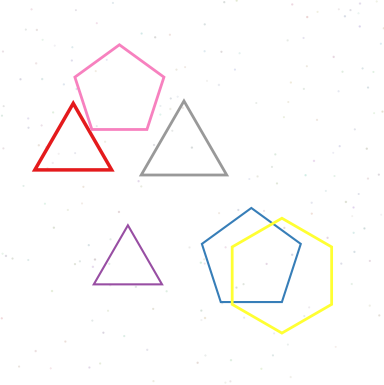[{"shape": "triangle", "thickness": 2.5, "radius": 0.58, "center": [0.19, 0.616]}, {"shape": "pentagon", "thickness": 1.5, "radius": 0.68, "center": [0.653, 0.325]}, {"shape": "triangle", "thickness": 1.5, "radius": 0.51, "center": [0.332, 0.313]}, {"shape": "hexagon", "thickness": 2, "radius": 0.75, "center": [0.732, 0.284]}, {"shape": "pentagon", "thickness": 2, "radius": 0.61, "center": [0.31, 0.762]}, {"shape": "triangle", "thickness": 2, "radius": 0.64, "center": [0.478, 0.61]}]